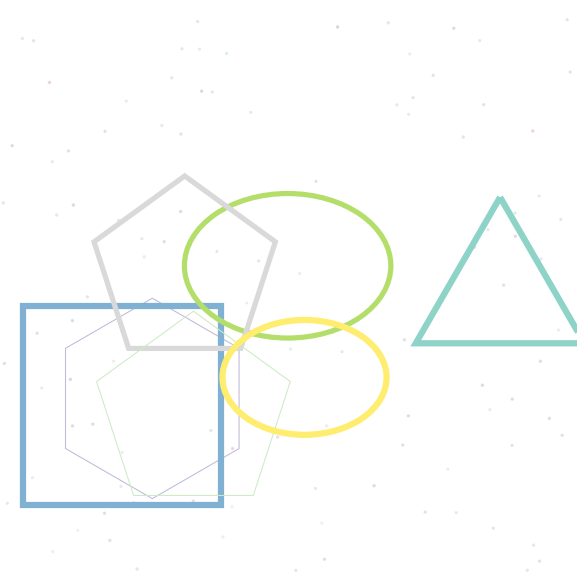[{"shape": "triangle", "thickness": 3, "radius": 0.84, "center": [0.866, 0.489]}, {"shape": "hexagon", "thickness": 0.5, "radius": 0.87, "center": [0.264, 0.309]}, {"shape": "square", "thickness": 3, "radius": 0.86, "center": [0.211, 0.297]}, {"shape": "oval", "thickness": 2.5, "radius": 0.89, "center": [0.498, 0.539]}, {"shape": "pentagon", "thickness": 2.5, "radius": 0.83, "center": [0.32, 0.529]}, {"shape": "pentagon", "thickness": 0.5, "radius": 0.88, "center": [0.335, 0.284]}, {"shape": "oval", "thickness": 3, "radius": 0.71, "center": [0.527, 0.346]}]